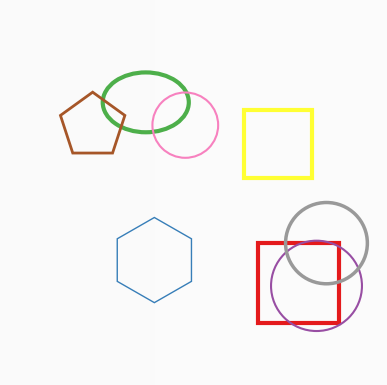[{"shape": "square", "thickness": 3, "radius": 0.52, "center": [0.771, 0.266]}, {"shape": "hexagon", "thickness": 1, "radius": 0.55, "center": [0.398, 0.324]}, {"shape": "oval", "thickness": 3, "radius": 0.56, "center": [0.376, 0.734]}, {"shape": "circle", "thickness": 1.5, "radius": 0.59, "center": [0.817, 0.258]}, {"shape": "square", "thickness": 3, "radius": 0.44, "center": [0.718, 0.627]}, {"shape": "pentagon", "thickness": 2, "radius": 0.44, "center": [0.239, 0.673]}, {"shape": "circle", "thickness": 1.5, "radius": 0.42, "center": [0.478, 0.675]}, {"shape": "circle", "thickness": 2.5, "radius": 0.53, "center": [0.842, 0.368]}]